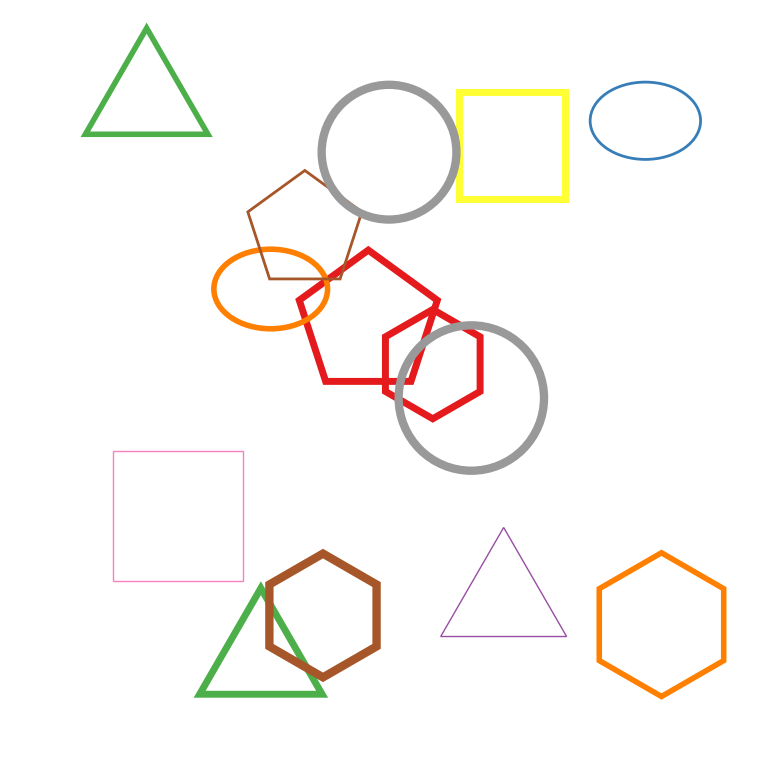[{"shape": "pentagon", "thickness": 2.5, "radius": 0.47, "center": [0.478, 0.581]}, {"shape": "hexagon", "thickness": 2.5, "radius": 0.35, "center": [0.562, 0.527]}, {"shape": "oval", "thickness": 1, "radius": 0.36, "center": [0.838, 0.843]}, {"shape": "triangle", "thickness": 2, "radius": 0.46, "center": [0.19, 0.872]}, {"shape": "triangle", "thickness": 2.5, "radius": 0.46, "center": [0.339, 0.144]}, {"shape": "triangle", "thickness": 0.5, "radius": 0.47, "center": [0.654, 0.221]}, {"shape": "oval", "thickness": 2, "radius": 0.37, "center": [0.352, 0.625]}, {"shape": "hexagon", "thickness": 2, "radius": 0.47, "center": [0.859, 0.189]}, {"shape": "square", "thickness": 2.5, "radius": 0.35, "center": [0.665, 0.811]}, {"shape": "hexagon", "thickness": 3, "radius": 0.4, "center": [0.419, 0.201]}, {"shape": "pentagon", "thickness": 1, "radius": 0.39, "center": [0.396, 0.701]}, {"shape": "square", "thickness": 0.5, "radius": 0.42, "center": [0.231, 0.33]}, {"shape": "circle", "thickness": 3, "radius": 0.47, "center": [0.612, 0.483]}, {"shape": "circle", "thickness": 3, "radius": 0.44, "center": [0.505, 0.802]}]